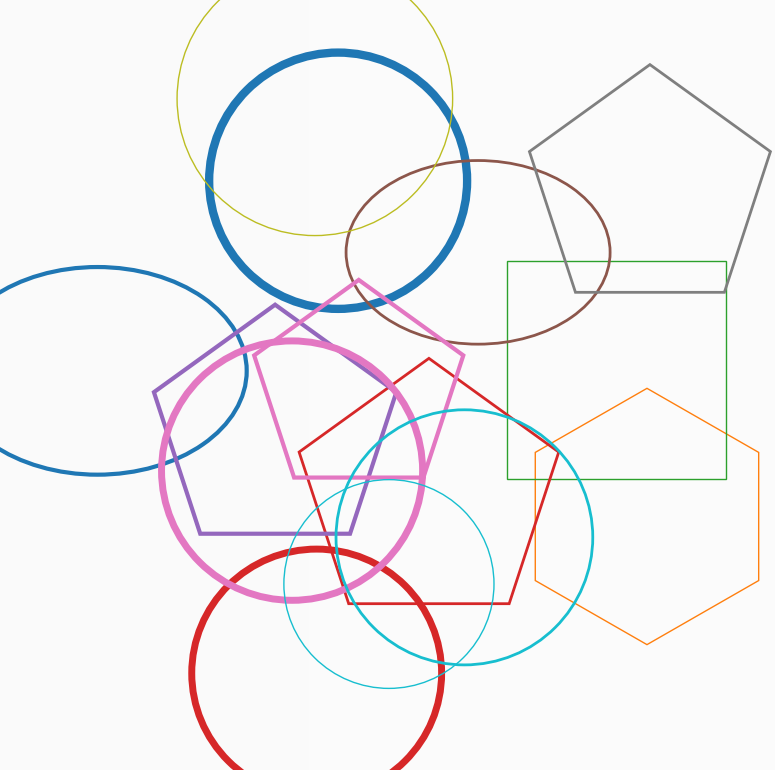[{"shape": "circle", "thickness": 3, "radius": 0.83, "center": [0.436, 0.765]}, {"shape": "oval", "thickness": 1.5, "radius": 0.96, "center": [0.126, 0.518]}, {"shape": "hexagon", "thickness": 0.5, "radius": 0.83, "center": [0.835, 0.329]}, {"shape": "square", "thickness": 0.5, "radius": 0.71, "center": [0.796, 0.519]}, {"shape": "circle", "thickness": 2.5, "radius": 0.81, "center": [0.409, 0.126]}, {"shape": "pentagon", "thickness": 1, "radius": 0.88, "center": [0.553, 0.358]}, {"shape": "pentagon", "thickness": 1.5, "radius": 0.82, "center": [0.355, 0.44]}, {"shape": "oval", "thickness": 1, "radius": 0.85, "center": [0.617, 0.672]}, {"shape": "circle", "thickness": 2.5, "radius": 0.84, "center": [0.377, 0.389]}, {"shape": "pentagon", "thickness": 1.5, "radius": 0.71, "center": [0.463, 0.495]}, {"shape": "pentagon", "thickness": 1, "radius": 0.82, "center": [0.839, 0.753]}, {"shape": "circle", "thickness": 0.5, "radius": 0.89, "center": [0.406, 0.872]}, {"shape": "circle", "thickness": 0.5, "radius": 0.68, "center": [0.502, 0.242]}, {"shape": "circle", "thickness": 1, "radius": 0.83, "center": [0.599, 0.302]}]